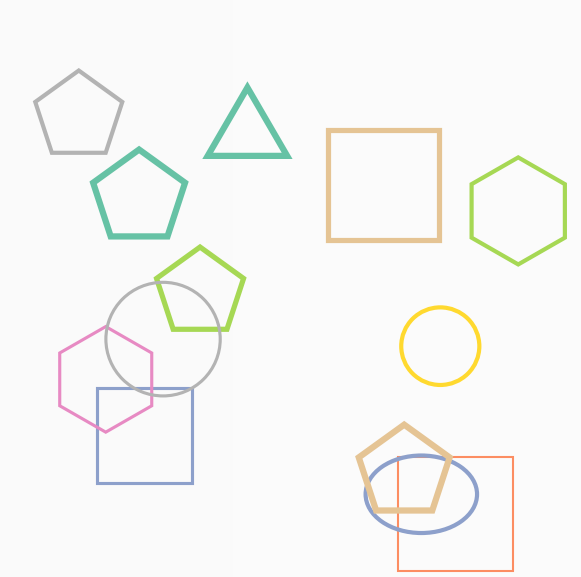[{"shape": "pentagon", "thickness": 3, "radius": 0.42, "center": [0.239, 0.657]}, {"shape": "triangle", "thickness": 3, "radius": 0.39, "center": [0.426, 0.769]}, {"shape": "square", "thickness": 1, "radius": 0.5, "center": [0.784, 0.109]}, {"shape": "square", "thickness": 1.5, "radius": 0.41, "center": [0.248, 0.245]}, {"shape": "oval", "thickness": 2, "radius": 0.48, "center": [0.725, 0.143]}, {"shape": "hexagon", "thickness": 1.5, "radius": 0.46, "center": [0.182, 0.342]}, {"shape": "pentagon", "thickness": 2.5, "radius": 0.39, "center": [0.344, 0.493]}, {"shape": "hexagon", "thickness": 2, "radius": 0.46, "center": [0.892, 0.634]}, {"shape": "circle", "thickness": 2, "radius": 0.34, "center": [0.757, 0.4]}, {"shape": "pentagon", "thickness": 3, "radius": 0.41, "center": [0.695, 0.182]}, {"shape": "square", "thickness": 2.5, "radius": 0.48, "center": [0.66, 0.679]}, {"shape": "pentagon", "thickness": 2, "radius": 0.39, "center": [0.136, 0.798]}, {"shape": "circle", "thickness": 1.5, "radius": 0.49, "center": [0.281, 0.412]}]